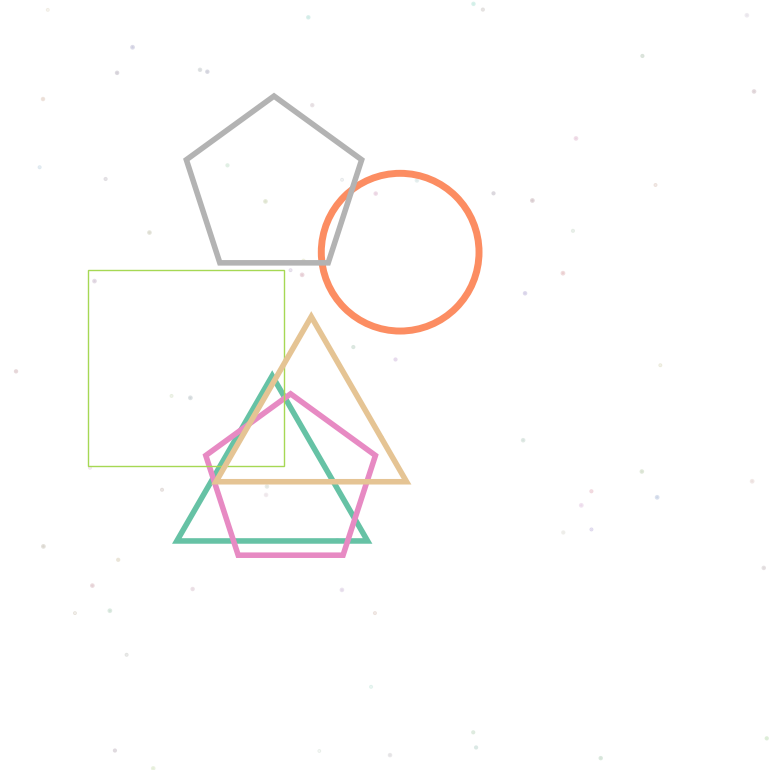[{"shape": "triangle", "thickness": 2, "radius": 0.72, "center": [0.354, 0.369]}, {"shape": "circle", "thickness": 2.5, "radius": 0.51, "center": [0.52, 0.672]}, {"shape": "pentagon", "thickness": 2, "radius": 0.58, "center": [0.377, 0.373]}, {"shape": "square", "thickness": 0.5, "radius": 0.64, "center": [0.241, 0.522]}, {"shape": "triangle", "thickness": 2, "radius": 0.71, "center": [0.404, 0.446]}, {"shape": "pentagon", "thickness": 2, "radius": 0.6, "center": [0.356, 0.756]}]